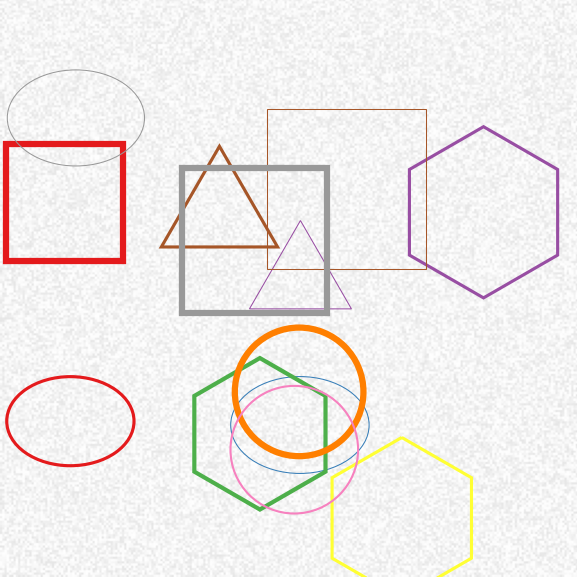[{"shape": "square", "thickness": 3, "radius": 0.5, "center": [0.111, 0.649]}, {"shape": "oval", "thickness": 1.5, "radius": 0.55, "center": [0.122, 0.27]}, {"shape": "oval", "thickness": 0.5, "radius": 0.6, "center": [0.519, 0.263]}, {"shape": "hexagon", "thickness": 2, "radius": 0.66, "center": [0.45, 0.248]}, {"shape": "hexagon", "thickness": 1.5, "radius": 0.74, "center": [0.837, 0.632]}, {"shape": "triangle", "thickness": 0.5, "radius": 0.51, "center": [0.52, 0.515]}, {"shape": "circle", "thickness": 3, "radius": 0.56, "center": [0.518, 0.321]}, {"shape": "hexagon", "thickness": 1.5, "radius": 0.7, "center": [0.696, 0.102]}, {"shape": "square", "thickness": 0.5, "radius": 0.69, "center": [0.601, 0.672]}, {"shape": "triangle", "thickness": 1.5, "radius": 0.58, "center": [0.38, 0.63]}, {"shape": "circle", "thickness": 1, "radius": 0.55, "center": [0.51, 0.22]}, {"shape": "square", "thickness": 3, "radius": 0.63, "center": [0.441, 0.582]}, {"shape": "oval", "thickness": 0.5, "radius": 0.59, "center": [0.131, 0.795]}]